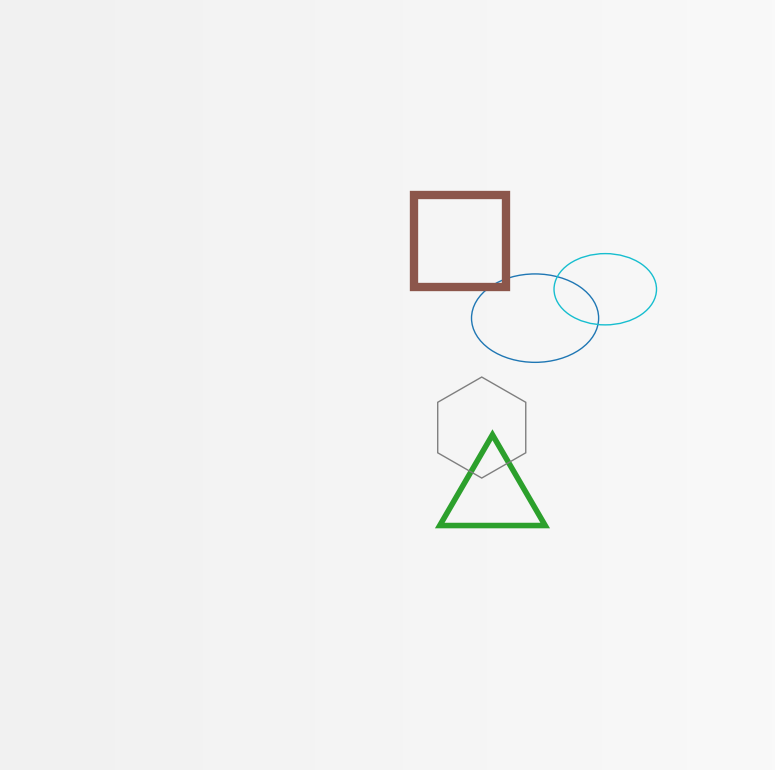[{"shape": "oval", "thickness": 0.5, "radius": 0.41, "center": [0.69, 0.587]}, {"shape": "triangle", "thickness": 2, "radius": 0.39, "center": [0.635, 0.357]}, {"shape": "square", "thickness": 3, "radius": 0.3, "center": [0.594, 0.687]}, {"shape": "hexagon", "thickness": 0.5, "radius": 0.33, "center": [0.622, 0.445]}, {"shape": "oval", "thickness": 0.5, "radius": 0.33, "center": [0.781, 0.624]}]